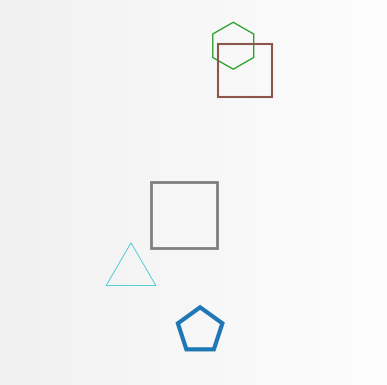[{"shape": "pentagon", "thickness": 3, "radius": 0.3, "center": [0.516, 0.141]}, {"shape": "hexagon", "thickness": 1, "radius": 0.3, "center": [0.602, 0.881]}, {"shape": "square", "thickness": 1.5, "radius": 0.35, "center": [0.632, 0.817]}, {"shape": "square", "thickness": 2, "radius": 0.43, "center": [0.474, 0.442]}, {"shape": "triangle", "thickness": 0.5, "radius": 0.37, "center": [0.338, 0.295]}]